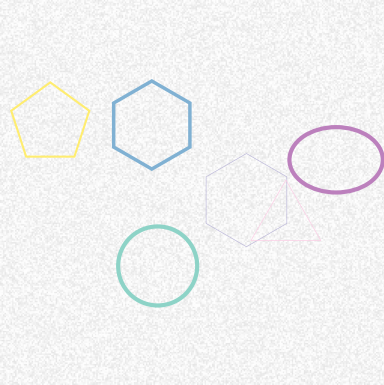[{"shape": "circle", "thickness": 3, "radius": 0.51, "center": [0.41, 0.309]}, {"shape": "hexagon", "thickness": 0.5, "radius": 0.6, "center": [0.64, 0.48]}, {"shape": "hexagon", "thickness": 2.5, "radius": 0.57, "center": [0.394, 0.675]}, {"shape": "triangle", "thickness": 0.5, "radius": 0.52, "center": [0.743, 0.428]}, {"shape": "oval", "thickness": 3, "radius": 0.61, "center": [0.873, 0.585]}, {"shape": "pentagon", "thickness": 1.5, "radius": 0.53, "center": [0.131, 0.679]}]